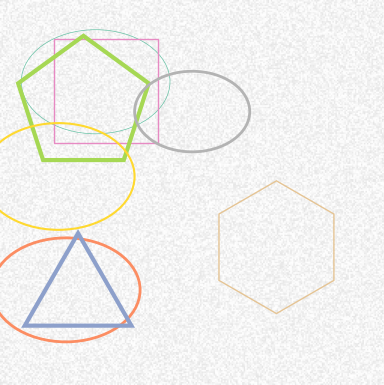[{"shape": "oval", "thickness": 0.5, "radius": 0.97, "center": [0.248, 0.788]}, {"shape": "oval", "thickness": 2, "radius": 0.96, "center": [0.171, 0.247]}, {"shape": "triangle", "thickness": 3, "radius": 0.8, "center": [0.203, 0.234]}, {"shape": "square", "thickness": 1, "radius": 0.67, "center": [0.275, 0.763]}, {"shape": "pentagon", "thickness": 3, "radius": 0.89, "center": [0.217, 0.729]}, {"shape": "oval", "thickness": 1.5, "radius": 0.99, "center": [0.152, 0.542]}, {"shape": "hexagon", "thickness": 1, "radius": 0.86, "center": [0.718, 0.358]}, {"shape": "oval", "thickness": 2, "radius": 0.75, "center": [0.499, 0.71]}]